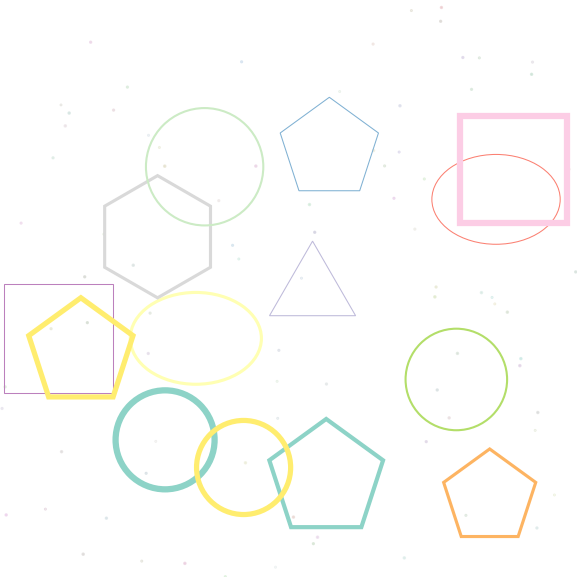[{"shape": "circle", "thickness": 3, "radius": 0.43, "center": [0.286, 0.238]}, {"shape": "pentagon", "thickness": 2, "radius": 0.52, "center": [0.565, 0.17]}, {"shape": "oval", "thickness": 1.5, "radius": 0.57, "center": [0.339, 0.413]}, {"shape": "triangle", "thickness": 0.5, "radius": 0.43, "center": [0.541, 0.496]}, {"shape": "oval", "thickness": 0.5, "radius": 0.56, "center": [0.859, 0.654]}, {"shape": "pentagon", "thickness": 0.5, "radius": 0.45, "center": [0.57, 0.741]}, {"shape": "pentagon", "thickness": 1.5, "radius": 0.42, "center": [0.848, 0.138]}, {"shape": "circle", "thickness": 1, "radius": 0.44, "center": [0.79, 0.342]}, {"shape": "square", "thickness": 3, "radius": 0.46, "center": [0.889, 0.705]}, {"shape": "hexagon", "thickness": 1.5, "radius": 0.53, "center": [0.273, 0.589]}, {"shape": "square", "thickness": 0.5, "radius": 0.47, "center": [0.101, 0.413]}, {"shape": "circle", "thickness": 1, "radius": 0.51, "center": [0.354, 0.71]}, {"shape": "circle", "thickness": 2.5, "radius": 0.41, "center": [0.422, 0.19]}, {"shape": "pentagon", "thickness": 2.5, "radius": 0.47, "center": [0.14, 0.389]}]